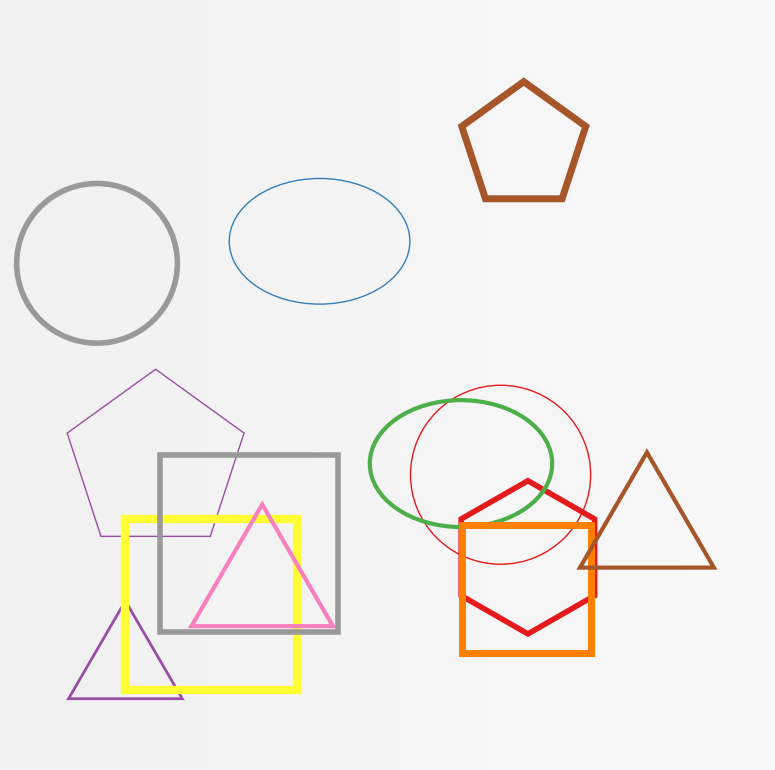[{"shape": "hexagon", "thickness": 2, "radius": 0.5, "center": [0.681, 0.276]}, {"shape": "circle", "thickness": 0.5, "radius": 0.58, "center": [0.646, 0.383]}, {"shape": "oval", "thickness": 0.5, "radius": 0.58, "center": [0.412, 0.687]}, {"shape": "oval", "thickness": 1.5, "radius": 0.59, "center": [0.595, 0.398]}, {"shape": "triangle", "thickness": 1, "radius": 0.42, "center": [0.162, 0.135]}, {"shape": "pentagon", "thickness": 0.5, "radius": 0.6, "center": [0.201, 0.4]}, {"shape": "square", "thickness": 2.5, "radius": 0.42, "center": [0.679, 0.235]}, {"shape": "square", "thickness": 3, "radius": 0.55, "center": [0.272, 0.215]}, {"shape": "pentagon", "thickness": 2.5, "radius": 0.42, "center": [0.676, 0.81]}, {"shape": "triangle", "thickness": 1.5, "radius": 0.5, "center": [0.835, 0.313]}, {"shape": "triangle", "thickness": 1.5, "radius": 0.53, "center": [0.338, 0.24]}, {"shape": "circle", "thickness": 2, "radius": 0.52, "center": [0.125, 0.658]}, {"shape": "square", "thickness": 2, "radius": 0.57, "center": [0.321, 0.294]}]